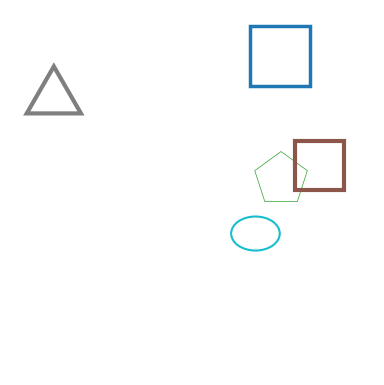[{"shape": "square", "thickness": 2.5, "radius": 0.39, "center": [0.727, 0.855]}, {"shape": "pentagon", "thickness": 0.5, "radius": 0.36, "center": [0.73, 0.535]}, {"shape": "square", "thickness": 3, "radius": 0.32, "center": [0.831, 0.57]}, {"shape": "triangle", "thickness": 3, "radius": 0.41, "center": [0.14, 0.746]}, {"shape": "oval", "thickness": 1.5, "radius": 0.32, "center": [0.664, 0.393]}]